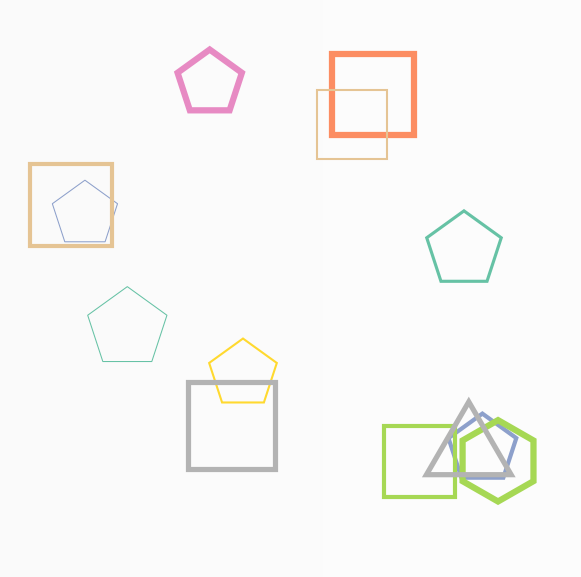[{"shape": "pentagon", "thickness": 0.5, "radius": 0.36, "center": [0.219, 0.431]}, {"shape": "pentagon", "thickness": 1.5, "radius": 0.34, "center": [0.798, 0.567]}, {"shape": "square", "thickness": 3, "radius": 0.35, "center": [0.642, 0.835]}, {"shape": "pentagon", "thickness": 0.5, "radius": 0.29, "center": [0.146, 0.628]}, {"shape": "pentagon", "thickness": 2, "radius": 0.31, "center": [0.83, 0.222]}, {"shape": "pentagon", "thickness": 3, "radius": 0.29, "center": [0.361, 0.855]}, {"shape": "hexagon", "thickness": 3, "radius": 0.35, "center": [0.857, 0.201]}, {"shape": "square", "thickness": 2, "radius": 0.3, "center": [0.721, 0.2]}, {"shape": "pentagon", "thickness": 1, "radius": 0.31, "center": [0.418, 0.352]}, {"shape": "square", "thickness": 2, "radius": 0.35, "center": [0.122, 0.644]}, {"shape": "square", "thickness": 1, "radius": 0.3, "center": [0.606, 0.784]}, {"shape": "square", "thickness": 2.5, "radius": 0.38, "center": [0.398, 0.263]}, {"shape": "triangle", "thickness": 2.5, "radius": 0.42, "center": [0.807, 0.219]}]